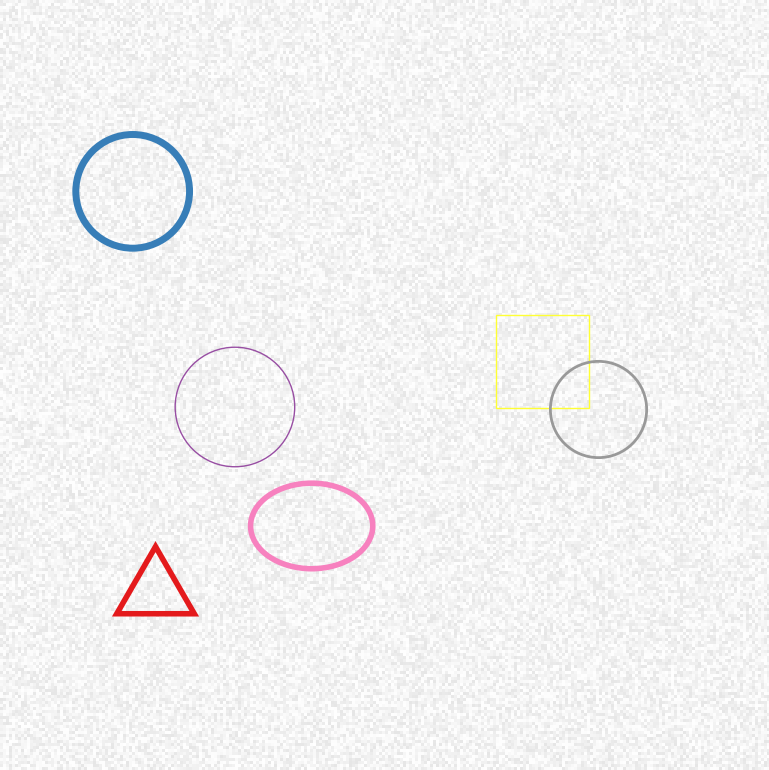[{"shape": "triangle", "thickness": 2, "radius": 0.29, "center": [0.202, 0.232]}, {"shape": "circle", "thickness": 2.5, "radius": 0.37, "center": [0.172, 0.751]}, {"shape": "circle", "thickness": 0.5, "radius": 0.39, "center": [0.305, 0.471]}, {"shape": "square", "thickness": 0.5, "radius": 0.3, "center": [0.704, 0.531]}, {"shape": "oval", "thickness": 2, "radius": 0.4, "center": [0.405, 0.317]}, {"shape": "circle", "thickness": 1, "radius": 0.31, "center": [0.777, 0.468]}]